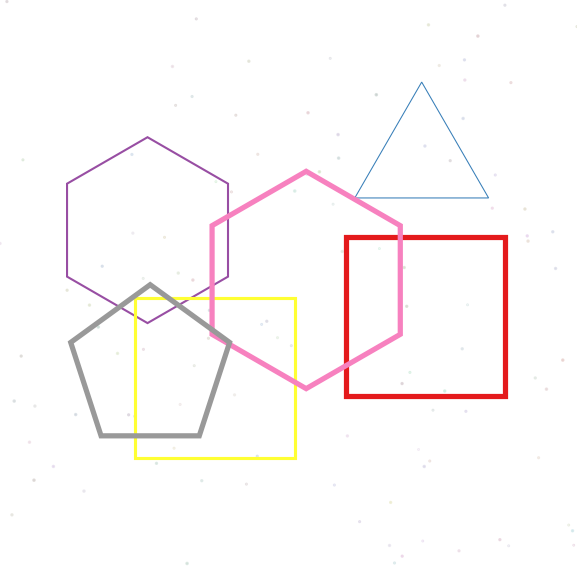[{"shape": "square", "thickness": 2.5, "radius": 0.69, "center": [0.737, 0.451]}, {"shape": "triangle", "thickness": 0.5, "radius": 0.67, "center": [0.73, 0.723]}, {"shape": "hexagon", "thickness": 1, "radius": 0.8, "center": [0.255, 0.601]}, {"shape": "square", "thickness": 1.5, "radius": 0.69, "center": [0.372, 0.345]}, {"shape": "hexagon", "thickness": 2.5, "radius": 0.94, "center": [0.53, 0.514]}, {"shape": "pentagon", "thickness": 2.5, "radius": 0.72, "center": [0.26, 0.361]}]